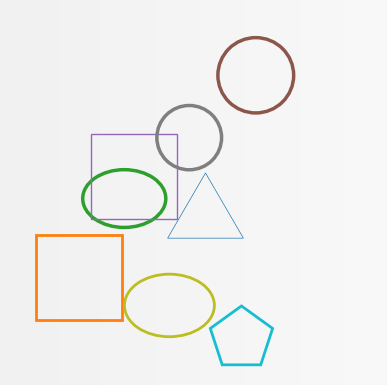[{"shape": "triangle", "thickness": 0.5, "radius": 0.56, "center": [0.53, 0.438]}, {"shape": "square", "thickness": 2, "radius": 0.55, "center": [0.205, 0.279]}, {"shape": "oval", "thickness": 2.5, "radius": 0.54, "center": [0.321, 0.484]}, {"shape": "square", "thickness": 1, "radius": 0.55, "center": [0.347, 0.542]}, {"shape": "circle", "thickness": 2.5, "radius": 0.49, "center": [0.66, 0.804]}, {"shape": "circle", "thickness": 2.5, "radius": 0.42, "center": [0.488, 0.643]}, {"shape": "oval", "thickness": 2, "radius": 0.58, "center": [0.437, 0.207]}, {"shape": "pentagon", "thickness": 2, "radius": 0.42, "center": [0.623, 0.121]}]